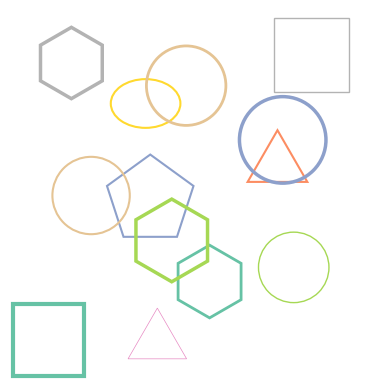[{"shape": "square", "thickness": 3, "radius": 0.47, "center": [0.126, 0.117]}, {"shape": "hexagon", "thickness": 2, "radius": 0.47, "center": [0.544, 0.269]}, {"shape": "triangle", "thickness": 1.5, "radius": 0.45, "center": [0.721, 0.572]}, {"shape": "pentagon", "thickness": 1.5, "radius": 0.59, "center": [0.39, 0.48]}, {"shape": "circle", "thickness": 2.5, "radius": 0.56, "center": [0.734, 0.637]}, {"shape": "triangle", "thickness": 0.5, "radius": 0.44, "center": [0.409, 0.112]}, {"shape": "hexagon", "thickness": 2.5, "radius": 0.54, "center": [0.446, 0.376]}, {"shape": "circle", "thickness": 1, "radius": 0.46, "center": [0.763, 0.305]}, {"shape": "oval", "thickness": 1.5, "radius": 0.45, "center": [0.378, 0.731]}, {"shape": "circle", "thickness": 2, "radius": 0.52, "center": [0.484, 0.778]}, {"shape": "circle", "thickness": 1.5, "radius": 0.5, "center": [0.237, 0.492]}, {"shape": "square", "thickness": 1, "radius": 0.49, "center": [0.808, 0.857]}, {"shape": "hexagon", "thickness": 2.5, "radius": 0.46, "center": [0.185, 0.836]}]